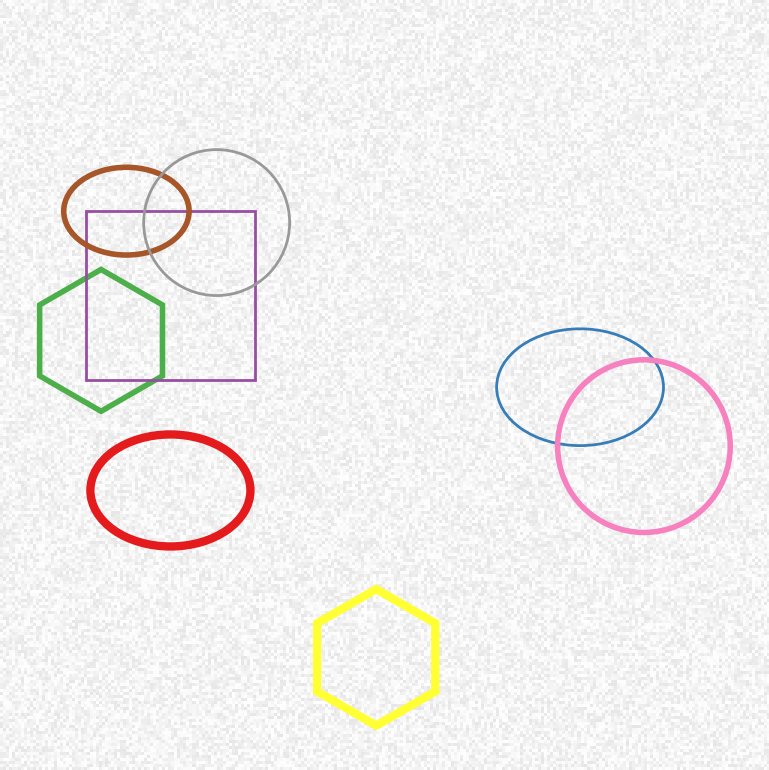[{"shape": "oval", "thickness": 3, "radius": 0.52, "center": [0.221, 0.363]}, {"shape": "oval", "thickness": 1, "radius": 0.54, "center": [0.753, 0.497]}, {"shape": "hexagon", "thickness": 2, "radius": 0.46, "center": [0.131, 0.558]}, {"shape": "square", "thickness": 1, "radius": 0.55, "center": [0.222, 0.617]}, {"shape": "hexagon", "thickness": 3, "radius": 0.44, "center": [0.489, 0.146]}, {"shape": "oval", "thickness": 2, "radius": 0.41, "center": [0.164, 0.726]}, {"shape": "circle", "thickness": 2, "radius": 0.56, "center": [0.836, 0.421]}, {"shape": "circle", "thickness": 1, "radius": 0.47, "center": [0.281, 0.711]}]